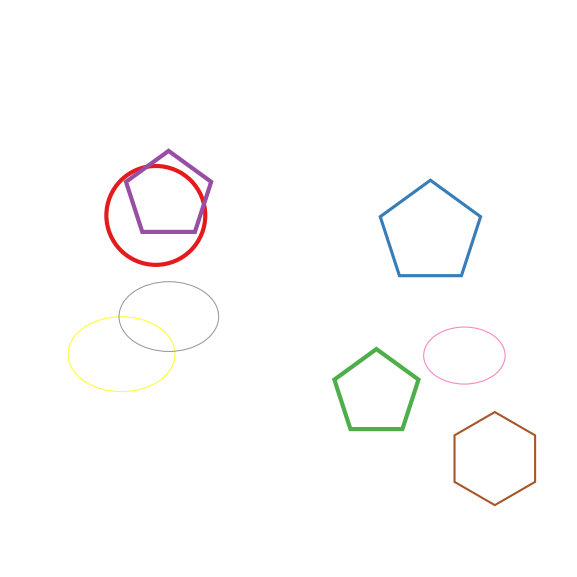[{"shape": "circle", "thickness": 2, "radius": 0.43, "center": [0.27, 0.626]}, {"shape": "pentagon", "thickness": 1.5, "radius": 0.46, "center": [0.745, 0.596]}, {"shape": "pentagon", "thickness": 2, "radius": 0.38, "center": [0.652, 0.318]}, {"shape": "pentagon", "thickness": 2, "radius": 0.39, "center": [0.292, 0.66]}, {"shape": "oval", "thickness": 0.5, "radius": 0.46, "center": [0.21, 0.386]}, {"shape": "hexagon", "thickness": 1, "radius": 0.4, "center": [0.857, 0.205]}, {"shape": "oval", "thickness": 0.5, "radius": 0.35, "center": [0.804, 0.383]}, {"shape": "oval", "thickness": 0.5, "radius": 0.43, "center": [0.292, 0.451]}]